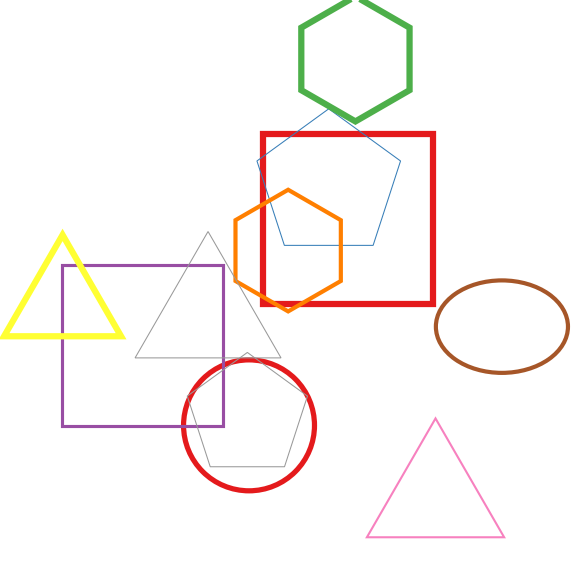[{"shape": "square", "thickness": 3, "radius": 0.74, "center": [0.603, 0.62]}, {"shape": "circle", "thickness": 2.5, "radius": 0.57, "center": [0.431, 0.263]}, {"shape": "pentagon", "thickness": 0.5, "radius": 0.65, "center": [0.569, 0.68]}, {"shape": "hexagon", "thickness": 3, "radius": 0.54, "center": [0.615, 0.897]}, {"shape": "square", "thickness": 1.5, "radius": 0.7, "center": [0.247, 0.401]}, {"shape": "hexagon", "thickness": 2, "radius": 0.53, "center": [0.499, 0.565]}, {"shape": "triangle", "thickness": 3, "radius": 0.58, "center": [0.108, 0.475]}, {"shape": "oval", "thickness": 2, "radius": 0.57, "center": [0.869, 0.434]}, {"shape": "triangle", "thickness": 1, "radius": 0.69, "center": [0.754, 0.137]}, {"shape": "pentagon", "thickness": 0.5, "radius": 0.55, "center": [0.428, 0.279]}, {"shape": "triangle", "thickness": 0.5, "radius": 0.73, "center": [0.36, 0.452]}]